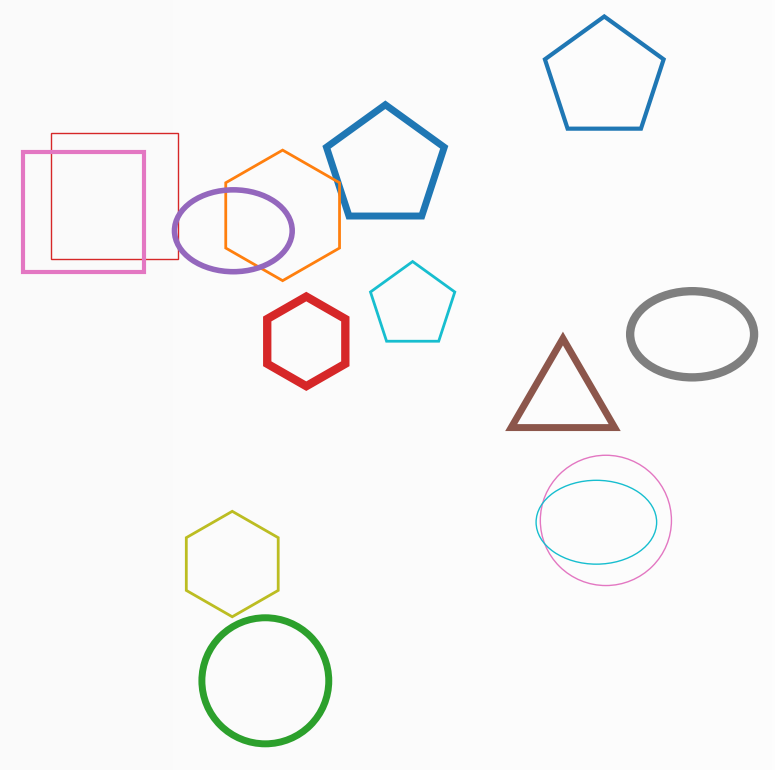[{"shape": "pentagon", "thickness": 2.5, "radius": 0.4, "center": [0.497, 0.784]}, {"shape": "pentagon", "thickness": 1.5, "radius": 0.4, "center": [0.78, 0.898]}, {"shape": "hexagon", "thickness": 1, "radius": 0.42, "center": [0.365, 0.72]}, {"shape": "circle", "thickness": 2.5, "radius": 0.41, "center": [0.342, 0.116]}, {"shape": "square", "thickness": 0.5, "radius": 0.41, "center": [0.148, 0.745]}, {"shape": "hexagon", "thickness": 3, "radius": 0.29, "center": [0.395, 0.557]}, {"shape": "oval", "thickness": 2, "radius": 0.38, "center": [0.301, 0.7]}, {"shape": "triangle", "thickness": 2.5, "radius": 0.39, "center": [0.726, 0.483]}, {"shape": "circle", "thickness": 0.5, "radius": 0.42, "center": [0.782, 0.324]}, {"shape": "square", "thickness": 1.5, "radius": 0.39, "center": [0.107, 0.725]}, {"shape": "oval", "thickness": 3, "radius": 0.4, "center": [0.893, 0.566]}, {"shape": "hexagon", "thickness": 1, "radius": 0.34, "center": [0.3, 0.267]}, {"shape": "pentagon", "thickness": 1, "radius": 0.29, "center": [0.532, 0.603]}, {"shape": "oval", "thickness": 0.5, "radius": 0.39, "center": [0.77, 0.322]}]